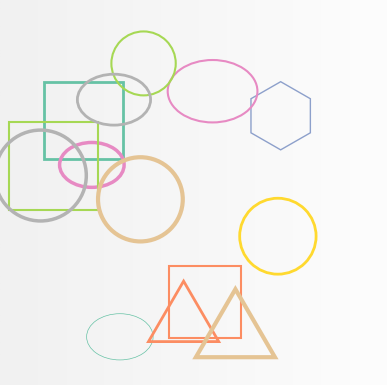[{"shape": "square", "thickness": 2, "radius": 0.5, "center": [0.215, 0.687]}, {"shape": "oval", "thickness": 0.5, "radius": 0.43, "center": [0.309, 0.125]}, {"shape": "square", "thickness": 1.5, "radius": 0.47, "center": [0.529, 0.215]}, {"shape": "triangle", "thickness": 2, "radius": 0.52, "center": [0.474, 0.165]}, {"shape": "hexagon", "thickness": 1, "radius": 0.44, "center": [0.724, 0.699]}, {"shape": "oval", "thickness": 2.5, "radius": 0.42, "center": [0.237, 0.572]}, {"shape": "oval", "thickness": 1.5, "radius": 0.58, "center": [0.549, 0.763]}, {"shape": "square", "thickness": 1.5, "radius": 0.57, "center": [0.138, 0.569]}, {"shape": "circle", "thickness": 1.5, "radius": 0.42, "center": [0.37, 0.835]}, {"shape": "circle", "thickness": 2, "radius": 0.49, "center": [0.717, 0.386]}, {"shape": "triangle", "thickness": 3, "radius": 0.59, "center": [0.607, 0.131]}, {"shape": "circle", "thickness": 3, "radius": 0.55, "center": [0.362, 0.482]}, {"shape": "circle", "thickness": 2.5, "radius": 0.59, "center": [0.105, 0.544]}, {"shape": "oval", "thickness": 2, "radius": 0.47, "center": [0.294, 0.741]}]